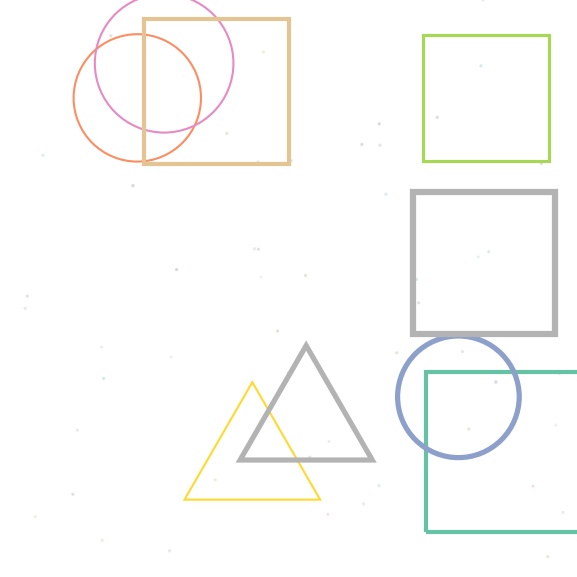[{"shape": "square", "thickness": 2, "radius": 0.69, "center": [0.877, 0.216]}, {"shape": "circle", "thickness": 1, "radius": 0.55, "center": [0.238, 0.83]}, {"shape": "circle", "thickness": 2.5, "radius": 0.53, "center": [0.794, 0.312]}, {"shape": "circle", "thickness": 1, "radius": 0.6, "center": [0.284, 0.89]}, {"shape": "square", "thickness": 1.5, "radius": 0.55, "center": [0.841, 0.829]}, {"shape": "triangle", "thickness": 1, "radius": 0.68, "center": [0.437, 0.202]}, {"shape": "square", "thickness": 2, "radius": 0.63, "center": [0.375, 0.84]}, {"shape": "triangle", "thickness": 2.5, "radius": 0.66, "center": [0.53, 0.269]}, {"shape": "square", "thickness": 3, "radius": 0.61, "center": [0.838, 0.544]}]